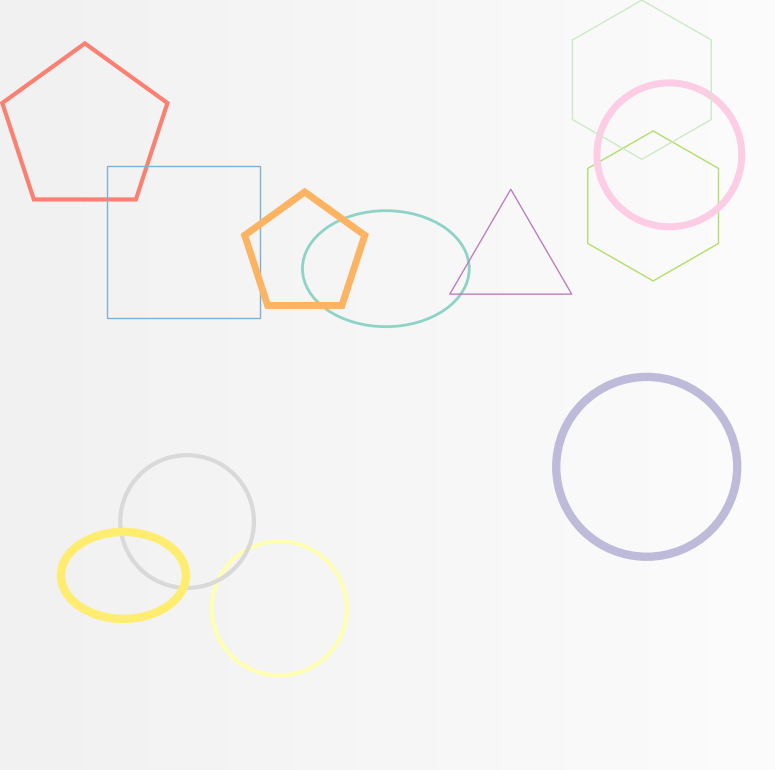[{"shape": "oval", "thickness": 1, "radius": 0.54, "center": [0.498, 0.651]}, {"shape": "circle", "thickness": 1.5, "radius": 0.44, "center": [0.36, 0.21]}, {"shape": "circle", "thickness": 3, "radius": 0.58, "center": [0.834, 0.394]}, {"shape": "pentagon", "thickness": 1.5, "radius": 0.56, "center": [0.109, 0.832]}, {"shape": "square", "thickness": 0.5, "radius": 0.49, "center": [0.237, 0.686]}, {"shape": "pentagon", "thickness": 2.5, "radius": 0.41, "center": [0.393, 0.669]}, {"shape": "hexagon", "thickness": 0.5, "radius": 0.49, "center": [0.843, 0.733]}, {"shape": "circle", "thickness": 2.5, "radius": 0.47, "center": [0.864, 0.799]}, {"shape": "circle", "thickness": 1.5, "radius": 0.43, "center": [0.241, 0.323]}, {"shape": "triangle", "thickness": 0.5, "radius": 0.45, "center": [0.659, 0.663]}, {"shape": "hexagon", "thickness": 0.5, "radius": 0.52, "center": [0.828, 0.896]}, {"shape": "oval", "thickness": 3, "radius": 0.4, "center": [0.159, 0.253]}]